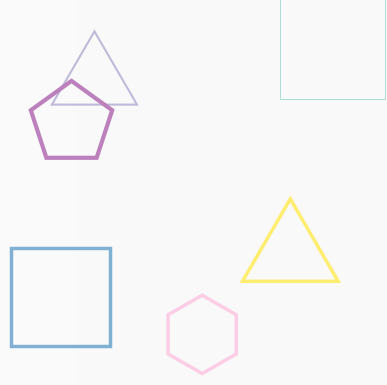[{"shape": "square", "thickness": 0.5, "radius": 0.68, "center": [0.858, 0.879]}, {"shape": "triangle", "thickness": 1.5, "radius": 0.63, "center": [0.244, 0.792]}, {"shape": "square", "thickness": 2.5, "radius": 0.64, "center": [0.157, 0.228]}, {"shape": "hexagon", "thickness": 2.5, "radius": 0.51, "center": [0.522, 0.131]}, {"shape": "pentagon", "thickness": 3, "radius": 0.55, "center": [0.185, 0.679]}, {"shape": "triangle", "thickness": 2.5, "radius": 0.71, "center": [0.749, 0.341]}]